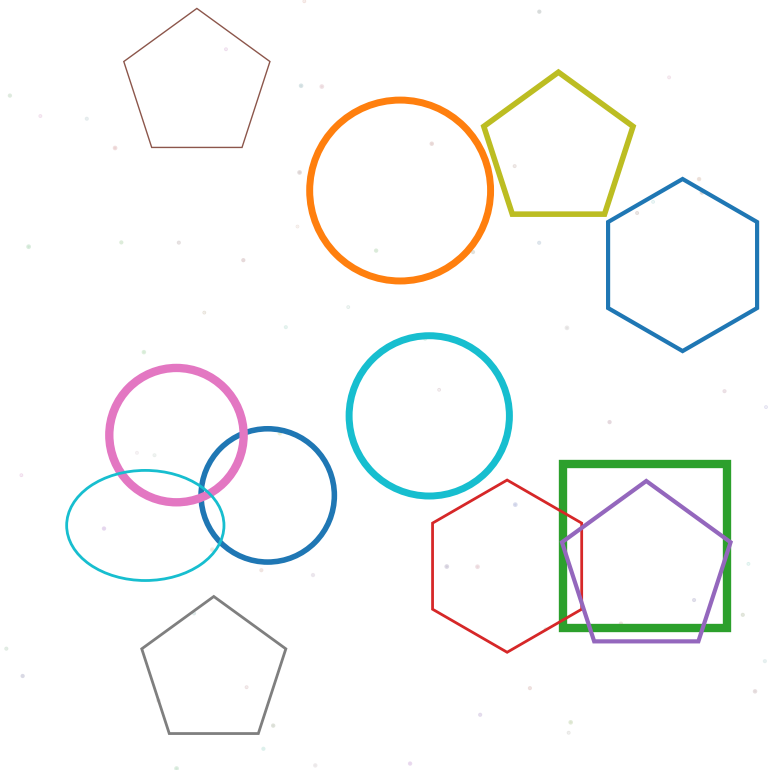[{"shape": "hexagon", "thickness": 1.5, "radius": 0.56, "center": [0.886, 0.656]}, {"shape": "circle", "thickness": 2, "radius": 0.43, "center": [0.348, 0.357]}, {"shape": "circle", "thickness": 2.5, "radius": 0.59, "center": [0.52, 0.753]}, {"shape": "square", "thickness": 3, "radius": 0.53, "center": [0.837, 0.291]}, {"shape": "hexagon", "thickness": 1, "radius": 0.56, "center": [0.659, 0.265]}, {"shape": "pentagon", "thickness": 1.5, "radius": 0.58, "center": [0.839, 0.26]}, {"shape": "pentagon", "thickness": 0.5, "radius": 0.5, "center": [0.256, 0.889]}, {"shape": "circle", "thickness": 3, "radius": 0.44, "center": [0.229, 0.435]}, {"shape": "pentagon", "thickness": 1, "radius": 0.49, "center": [0.278, 0.127]}, {"shape": "pentagon", "thickness": 2, "radius": 0.51, "center": [0.725, 0.804]}, {"shape": "circle", "thickness": 2.5, "radius": 0.52, "center": [0.557, 0.46]}, {"shape": "oval", "thickness": 1, "radius": 0.51, "center": [0.189, 0.318]}]